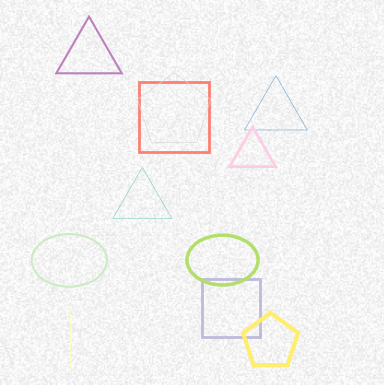[{"shape": "triangle", "thickness": 0.5, "radius": 0.44, "center": [0.37, 0.477]}, {"shape": "square", "thickness": 0.5, "radius": 0.39, "center": [0.261, 0.12]}, {"shape": "square", "thickness": 2, "radius": 0.37, "center": [0.6, 0.2]}, {"shape": "square", "thickness": 2, "radius": 0.45, "center": [0.452, 0.696]}, {"shape": "triangle", "thickness": 0.5, "radius": 0.47, "center": [0.717, 0.709]}, {"shape": "oval", "thickness": 2.5, "radius": 0.46, "center": [0.578, 0.325]}, {"shape": "triangle", "thickness": 2, "radius": 0.34, "center": [0.656, 0.602]}, {"shape": "pentagon", "thickness": 0.5, "radius": 0.5, "center": [0.452, 0.711]}, {"shape": "triangle", "thickness": 1.5, "radius": 0.49, "center": [0.231, 0.859]}, {"shape": "oval", "thickness": 1.5, "radius": 0.49, "center": [0.18, 0.324]}, {"shape": "pentagon", "thickness": 3, "radius": 0.37, "center": [0.703, 0.112]}]